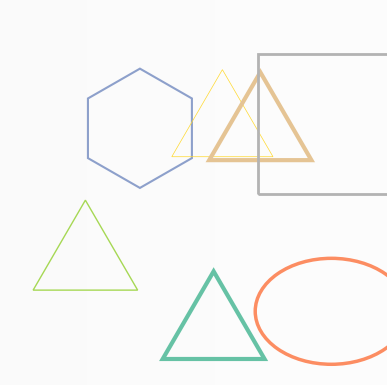[{"shape": "triangle", "thickness": 3, "radius": 0.76, "center": [0.551, 0.143]}, {"shape": "oval", "thickness": 2.5, "radius": 0.98, "center": [0.855, 0.191]}, {"shape": "hexagon", "thickness": 1.5, "radius": 0.77, "center": [0.361, 0.667]}, {"shape": "triangle", "thickness": 1, "radius": 0.78, "center": [0.22, 0.324]}, {"shape": "triangle", "thickness": 0.5, "radius": 0.75, "center": [0.574, 0.668]}, {"shape": "triangle", "thickness": 3, "radius": 0.76, "center": [0.672, 0.66]}, {"shape": "square", "thickness": 2, "radius": 0.91, "center": [0.846, 0.678]}]